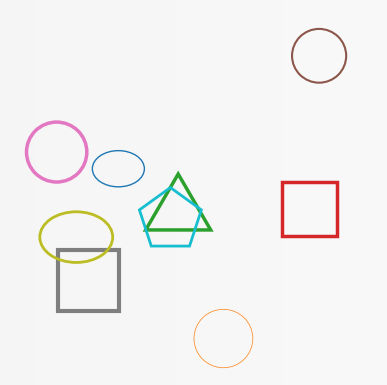[{"shape": "oval", "thickness": 1, "radius": 0.34, "center": [0.305, 0.562]}, {"shape": "circle", "thickness": 0.5, "radius": 0.38, "center": [0.577, 0.121]}, {"shape": "triangle", "thickness": 2.5, "radius": 0.48, "center": [0.46, 0.451]}, {"shape": "square", "thickness": 2.5, "radius": 0.35, "center": [0.799, 0.457]}, {"shape": "circle", "thickness": 1.5, "radius": 0.35, "center": [0.824, 0.855]}, {"shape": "circle", "thickness": 2.5, "radius": 0.39, "center": [0.146, 0.605]}, {"shape": "square", "thickness": 3, "radius": 0.39, "center": [0.228, 0.271]}, {"shape": "oval", "thickness": 2, "radius": 0.47, "center": [0.197, 0.384]}, {"shape": "pentagon", "thickness": 2, "radius": 0.42, "center": [0.44, 0.429]}]